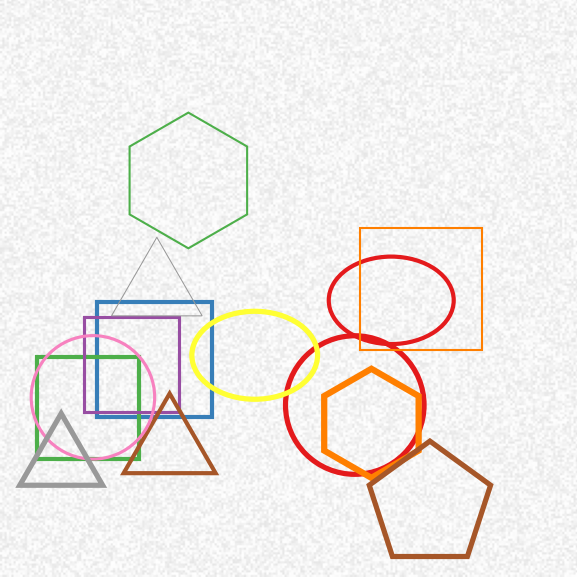[{"shape": "oval", "thickness": 2, "radius": 0.54, "center": [0.677, 0.479]}, {"shape": "circle", "thickness": 2.5, "radius": 0.6, "center": [0.614, 0.298]}, {"shape": "square", "thickness": 2, "radius": 0.5, "center": [0.268, 0.376]}, {"shape": "square", "thickness": 2, "radius": 0.44, "center": [0.152, 0.292]}, {"shape": "hexagon", "thickness": 1, "radius": 0.59, "center": [0.326, 0.687]}, {"shape": "square", "thickness": 1.5, "radius": 0.41, "center": [0.227, 0.368]}, {"shape": "square", "thickness": 1, "radius": 0.53, "center": [0.729, 0.498]}, {"shape": "hexagon", "thickness": 3, "radius": 0.47, "center": [0.643, 0.266]}, {"shape": "oval", "thickness": 2.5, "radius": 0.54, "center": [0.441, 0.384]}, {"shape": "pentagon", "thickness": 2.5, "radius": 0.55, "center": [0.744, 0.125]}, {"shape": "triangle", "thickness": 2, "radius": 0.46, "center": [0.294, 0.226]}, {"shape": "circle", "thickness": 1.5, "radius": 0.53, "center": [0.161, 0.311]}, {"shape": "triangle", "thickness": 0.5, "radius": 0.45, "center": [0.272, 0.498]}, {"shape": "triangle", "thickness": 2.5, "radius": 0.41, "center": [0.106, 0.2]}]